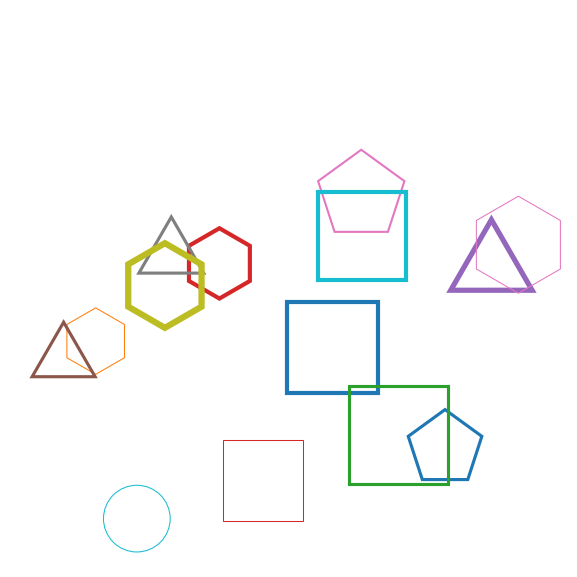[{"shape": "square", "thickness": 2, "radius": 0.4, "center": [0.576, 0.398]}, {"shape": "pentagon", "thickness": 1.5, "radius": 0.33, "center": [0.771, 0.223]}, {"shape": "hexagon", "thickness": 0.5, "radius": 0.29, "center": [0.166, 0.408]}, {"shape": "square", "thickness": 1.5, "radius": 0.43, "center": [0.69, 0.246]}, {"shape": "square", "thickness": 0.5, "radius": 0.35, "center": [0.455, 0.167]}, {"shape": "hexagon", "thickness": 2, "radius": 0.3, "center": [0.38, 0.543]}, {"shape": "triangle", "thickness": 2.5, "radius": 0.41, "center": [0.851, 0.537]}, {"shape": "triangle", "thickness": 1.5, "radius": 0.31, "center": [0.11, 0.378]}, {"shape": "pentagon", "thickness": 1, "radius": 0.39, "center": [0.626, 0.661]}, {"shape": "hexagon", "thickness": 0.5, "radius": 0.42, "center": [0.898, 0.575]}, {"shape": "triangle", "thickness": 1.5, "radius": 0.32, "center": [0.297, 0.559]}, {"shape": "hexagon", "thickness": 3, "radius": 0.37, "center": [0.286, 0.505]}, {"shape": "circle", "thickness": 0.5, "radius": 0.29, "center": [0.237, 0.101]}, {"shape": "square", "thickness": 2, "radius": 0.38, "center": [0.627, 0.591]}]